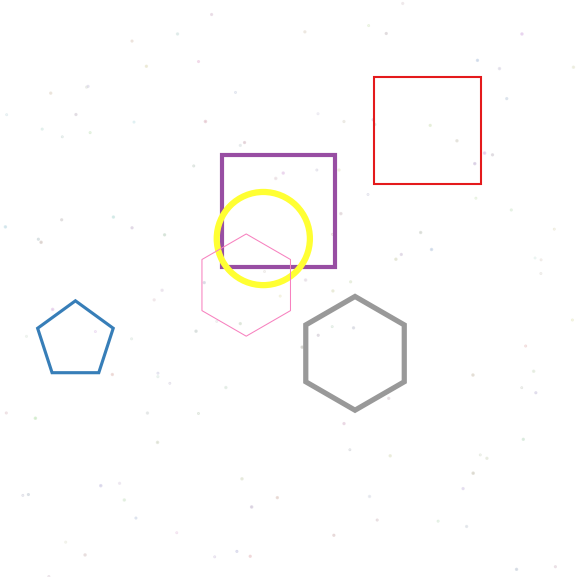[{"shape": "square", "thickness": 1, "radius": 0.46, "center": [0.741, 0.774]}, {"shape": "pentagon", "thickness": 1.5, "radius": 0.34, "center": [0.131, 0.409]}, {"shape": "square", "thickness": 2, "radius": 0.49, "center": [0.482, 0.634]}, {"shape": "circle", "thickness": 3, "radius": 0.4, "center": [0.456, 0.586]}, {"shape": "hexagon", "thickness": 0.5, "radius": 0.44, "center": [0.426, 0.506]}, {"shape": "hexagon", "thickness": 2.5, "radius": 0.49, "center": [0.615, 0.387]}]